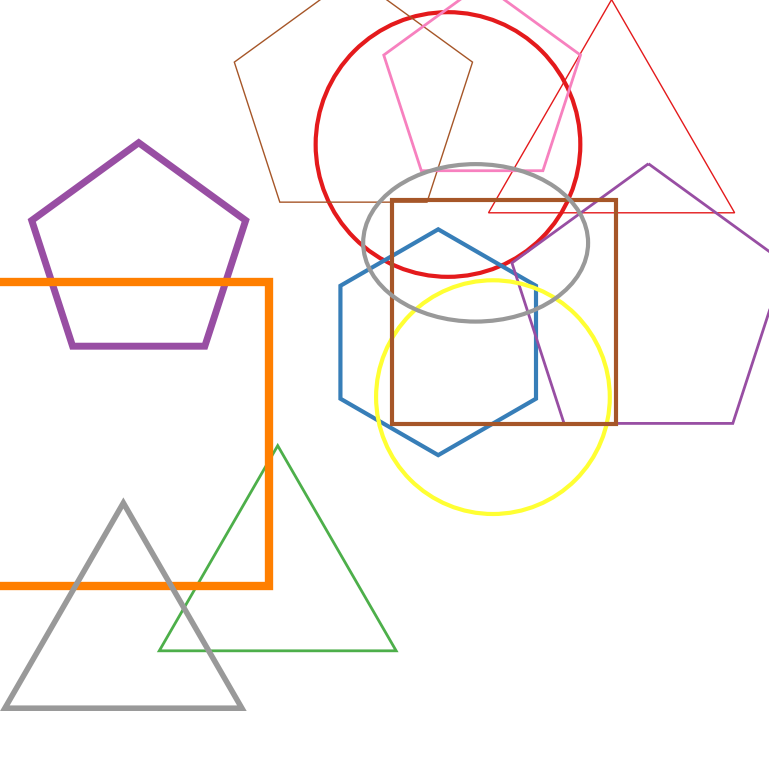[{"shape": "circle", "thickness": 1.5, "radius": 0.86, "center": [0.582, 0.812]}, {"shape": "triangle", "thickness": 0.5, "radius": 0.92, "center": [0.794, 0.816]}, {"shape": "hexagon", "thickness": 1.5, "radius": 0.73, "center": [0.569, 0.556]}, {"shape": "triangle", "thickness": 1, "radius": 0.89, "center": [0.361, 0.244]}, {"shape": "pentagon", "thickness": 1, "radius": 0.93, "center": [0.842, 0.601]}, {"shape": "pentagon", "thickness": 2.5, "radius": 0.73, "center": [0.18, 0.669]}, {"shape": "square", "thickness": 3, "radius": 0.99, "center": [0.152, 0.436]}, {"shape": "circle", "thickness": 1.5, "radius": 0.76, "center": [0.64, 0.484]}, {"shape": "square", "thickness": 1.5, "radius": 0.73, "center": [0.655, 0.595]}, {"shape": "pentagon", "thickness": 0.5, "radius": 0.81, "center": [0.459, 0.869]}, {"shape": "pentagon", "thickness": 1, "radius": 0.67, "center": [0.626, 0.887]}, {"shape": "oval", "thickness": 1.5, "radius": 0.73, "center": [0.618, 0.685]}, {"shape": "triangle", "thickness": 2, "radius": 0.89, "center": [0.16, 0.169]}]